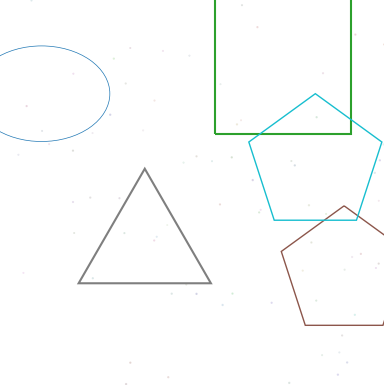[{"shape": "oval", "thickness": 0.5, "radius": 0.89, "center": [0.108, 0.757]}, {"shape": "square", "thickness": 1.5, "radius": 0.88, "center": [0.734, 0.829]}, {"shape": "pentagon", "thickness": 1, "radius": 0.86, "center": [0.894, 0.294]}, {"shape": "triangle", "thickness": 1.5, "radius": 0.99, "center": [0.376, 0.363]}, {"shape": "pentagon", "thickness": 1, "radius": 0.91, "center": [0.819, 0.575]}]